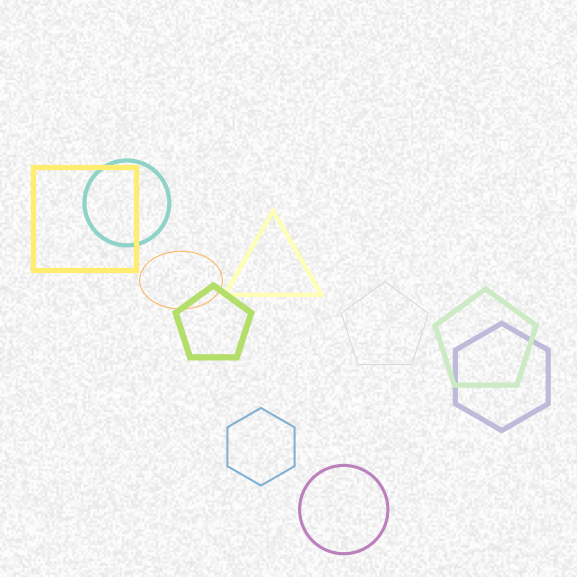[{"shape": "circle", "thickness": 2, "radius": 0.37, "center": [0.22, 0.648]}, {"shape": "triangle", "thickness": 2, "radius": 0.48, "center": [0.473, 0.537]}, {"shape": "hexagon", "thickness": 2.5, "radius": 0.46, "center": [0.869, 0.346]}, {"shape": "hexagon", "thickness": 1, "radius": 0.34, "center": [0.452, 0.226]}, {"shape": "oval", "thickness": 0.5, "radius": 0.36, "center": [0.313, 0.514]}, {"shape": "pentagon", "thickness": 3, "radius": 0.34, "center": [0.37, 0.436]}, {"shape": "pentagon", "thickness": 0.5, "radius": 0.4, "center": [0.666, 0.432]}, {"shape": "circle", "thickness": 1.5, "radius": 0.38, "center": [0.595, 0.117]}, {"shape": "pentagon", "thickness": 2.5, "radius": 0.46, "center": [0.841, 0.407]}, {"shape": "square", "thickness": 2.5, "radius": 0.45, "center": [0.146, 0.621]}]